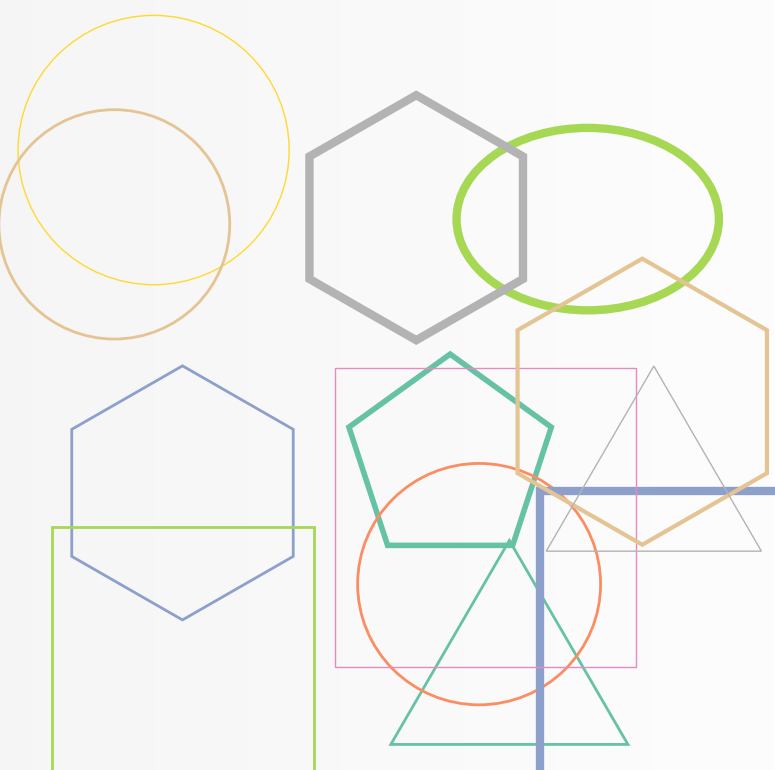[{"shape": "triangle", "thickness": 1, "radius": 0.88, "center": [0.657, 0.122]}, {"shape": "pentagon", "thickness": 2, "radius": 0.69, "center": [0.581, 0.403]}, {"shape": "circle", "thickness": 1, "radius": 0.78, "center": [0.618, 0.241]}, {"shape": "hexagon", "thickness": 1, "radius": 0.82, "center": [0.235, 0.36]}, {"shape": "square", "thickness": 3, "radius": 0.91, "center": [0.879, 0.179]}, {"shape": "square", "thickness": 0.5, "radius": 0.97, "center": [0.626, 0.327]}, {"shape": "oval", "thickness": 3, "radius": 0.85, "center": [0.758, 0.715]}, {"shape": "square", "thickness": 1, "radius": 0.85, "center": [0.236, 0.147]}, {"shape": "circle", "thickness": 0.5, "radius": 0.87, "center": [0.198, 0.805]}, {"shape": "circle", "thickness": 1, "radius": 0.74, "center": [0.147, 0.709]}, {"shape": "hexagon", "thickness": 1.5, "radius": 0.93, "center": [0.829, 0.478]}, {"shape": "hexagon", "thickness": 3, "radius": 0.8, "center": [0.537, 0.717]}, {"shape": "triangle", "thickness": 0.5, "radius": 0.8, "center": [0.844, 0.364]}]